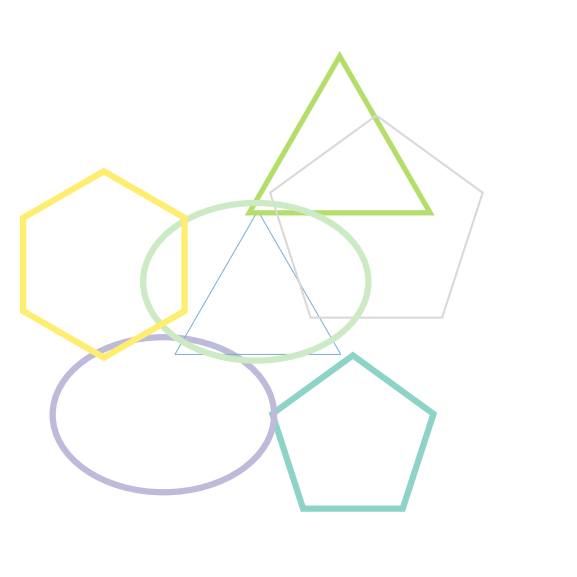[{"shape": "pentagon", "thickness": 3, "radius": 0.73, "center": [0.611, 0.237]}, {"shape": "oval", "thickness": 3, "radius": 0.96, "center": [0.283, 0.281]}, {"shape": "triangle", "thickness": 0.5, "radius": 0.83, "center": [0.446, 0.468]}, {"shape": "triangle", "thickness": 2.5, "radius": 0.9, "center": [0.588, 0.721]}, {"shape": "pentagon", "thickness": 1, "radius": 0.97, "center": [0.652, 0.606]}, {"shape": "oval", "thickness": 3, "radius": 0.97, "center": [0.443, 0.511]}, {"shape": "hexagon", "thickness": 3, "radius": 0.81, "center": [0.18, 0.541]}]